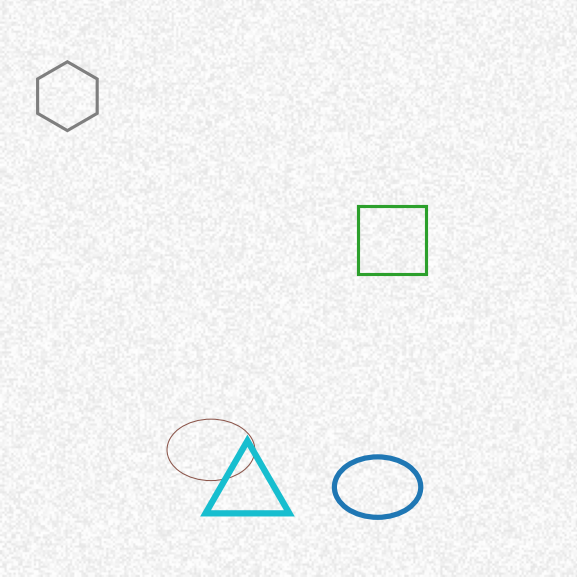[{"shape": "oval", "thickness": 2.5, "radius": 0.37, "center": [0.654, 0.156]}, {"shape": "square", "thickness": 1.5, "radius": 0.3, "center": [0.679, 0.583]}, {"shape": "oval", "thickness": 0.5, "radius": 0.38, "center": [0.365, 0.22]}, {"shape": "hexagon", "thickness": 1.5, "radius": 0.3, "center": [0.117, 0.833]}, {"shape": "triangle", "thickness": 3, "radius": 0.42, "center": [0.428, 0.152]}]